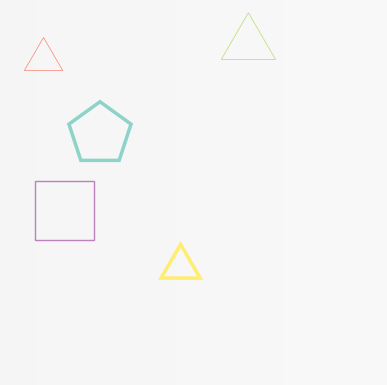[{"shape": "pentagon", "thickness": 2.5, "radius": 0.42, "center": [0.258, 0.652]}, {"shape": "triangle", "thickness": 0.5, "radius": 0.29, "center": [0.112, 0.845]}, {"shape": "triangle", "thickness": 0.5, "radius": 0.4, "center": [0.641, 0.886]}, {"shape": "square", "thickness": 1, "radius": 0.38, "center": [0.167, 0.454]}, {"shape": "triangle", "thickness": 2.5, "radius": 0.29, "center": [0.466, 0.307]}]